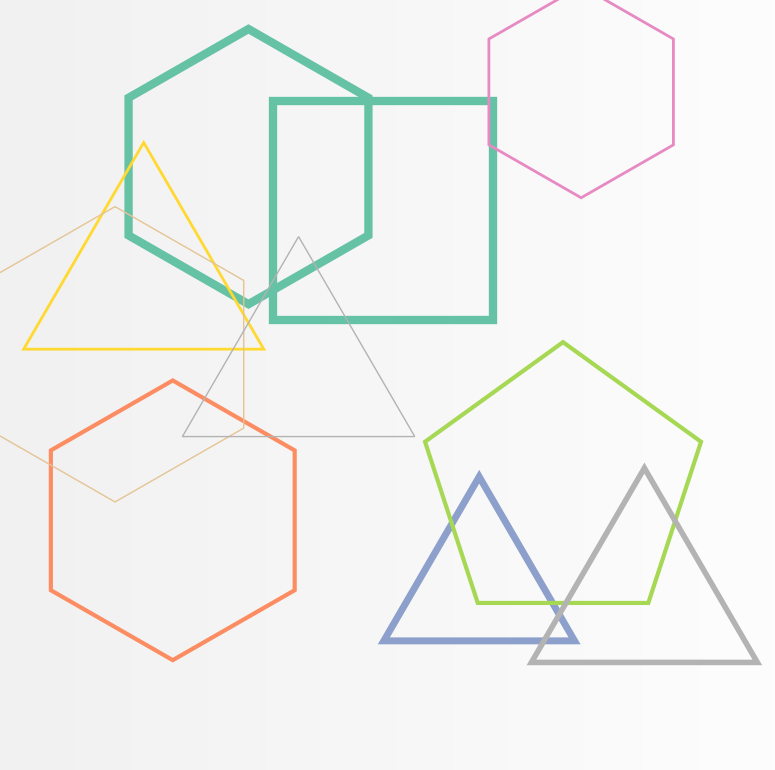[{"shape": "hexagon", "thickness": 3, "radius": 0.89, "center": [0.321, 0.784]}, {"shape": "square", "thickness": 3, "radius": 0.71, "center": [0.494, 0.726]}, {"shape": "hexagon", "thickness": 1.5, "radius": 0.91, "center": [0.223, 0.324]}, {"shape": "triangle", "thickness": 2.5, "radius": 0.71, "center": [0.618, 0.239]}, {"shape": "hexagon", "thickness": 1, "radius": 0.69, "center": [0.75, 0.881]}, {"shape": "pentagon", "thickness": 1.5, "radius": 0.94, "center": [0.726, 0.368]}, {"shape": "triangle", "thickness": 1, "radius": 0.89, "center": [0.185, 0.636]}, {"shape": "hexagon", "thickness": 0.5, "radius": 0.96, "center": [0.148, 0.54]}, {"shape": "triangle", "thickness": 0.5, "radius": 0.87, "center": [0.385, 0.52]}, {"shape": "triangle", "thickness": 2, "radius": 0.84, "center": [0.831, 0.224]}]